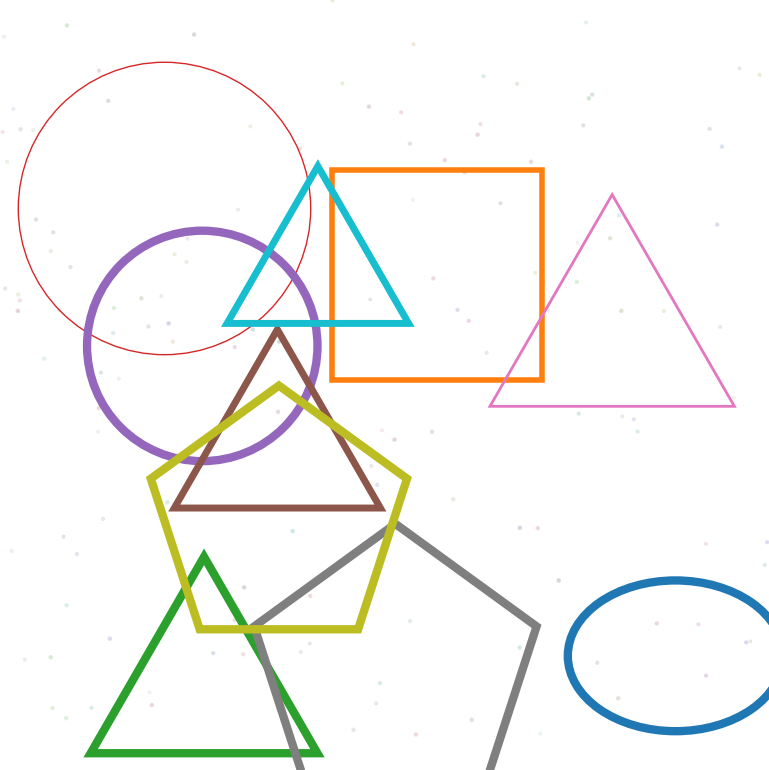[{"shape": "oval", "thickness": 3, "radius": 0.7, "center": [0.877, 0.148]}, {"shape": "square", "thickness": 2, "radius": 0.68, "center": [0.568, 0.643]}, {"shape": "triangle", "thickness": 3, "radius": 0.85, "center": [0.265, 0.107]}, {"shape": "circle", "thickness": 0.5, "radius": 0.95, "center": [0.214, 0.729]}, {"shape": "circle", "thickness": 3, "radius": 0.75, "center": [0.263, 0.551]}, {"shape": "triangle", "thickness": 2.5, "radius": 0.77, "center": [0.36, 0.417]}, {"shape": "triangle", "thickness": 1, "radius": 0.92, "center": [0.795, 0.564]}, {"shape": "pentagon", "thickness": 3, "radius": 0.96, "center": [0.513, 0.127]}, {"shape": "pentagon", "thickness": 3, "radius": 0.87, "center": [0.362, 0.324]}, {"shape": "triangle", "thickness": 2.5, "radius": 0.68, "center": [0.413, 0.648]}]